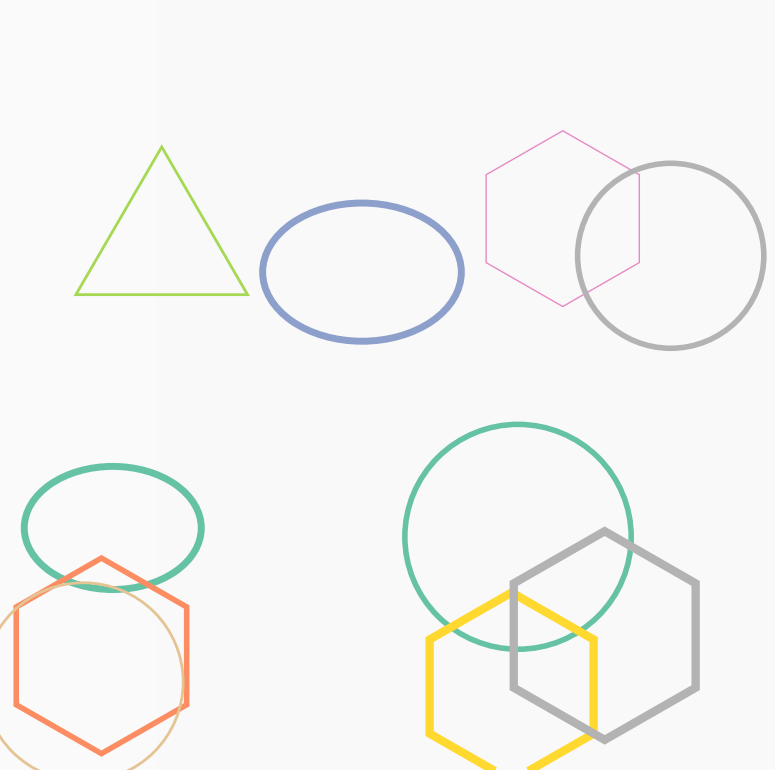[{"shape": "circle", "thickness": 2, "radius": 0.73, "center": [0.668, 0.303]}, {"shape": "oval", "thickness": 2.5, "radius": 0.57, "center": [0.145, 0.314]}, {"shape": "hexagon", "thickness": 2, "radius": 0.63, "center": [0.131, 0.148]}, {"shape": "oval", "thickness": 2.5, "radius": 0.64, "center": [0.467, 0.647]}, {"shape": "hexagon", "thickness": 0.5, "radius": 0.57, "center": [0.726, 0.716]}, {"shape": "triangle", "thickness": 1, "radius": 0.64, "center": [0.209, 0.681]}, {"shape": "hexagon", "thickness": 3, "radius": 0.61, "center": [0.66, 0.108]}, {"shape": "circle", "thickness": 1, "radius": 0.64, "center": [0.108, 0.114]}, {"shape": "hexagon", "thickness": 3, "radius": 0.68, "center": [0.78, 0.175]}, {"shape": "circle", "thickness": 2, "radius": 0.6, "center": [0.865, 0.668]}]